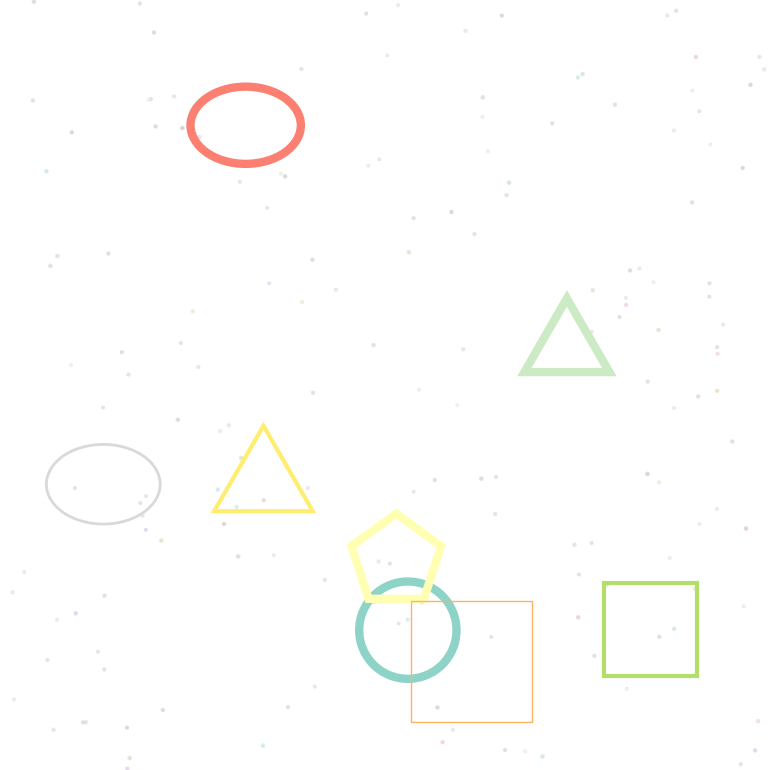[{"shape": "circle", "thickness": 3, "radius": 0.32, "center": [0.53, 0.182]}, {"shape": "pentagon", "thickness": 3, "radius": 0.31, "center": [0.515, 0.272]}, {"shape": "oval", "thickness": 3, "radius": 0.36, "center": [0.319, 0.837]}, {"shape": "square", "thickness": 0.5, "radius": 0.39, "center": [0.613, 0.141]}, {"shape": "square", "thickness": 1.5, "radius": 0.3, "center": [0.844, 0.182]}, {"shape": "oval", "thickness": 1, "radius": 0.37, "center": [0.134, 0.371]}, {"shape": "triangle", "thickness": 3, "radius": 0.32, "center": [0.736, 0.549]}, {"shape": "triangle", "thickness": 1.5, "radius": 0.37, "center": [0.342, 0.373]}]